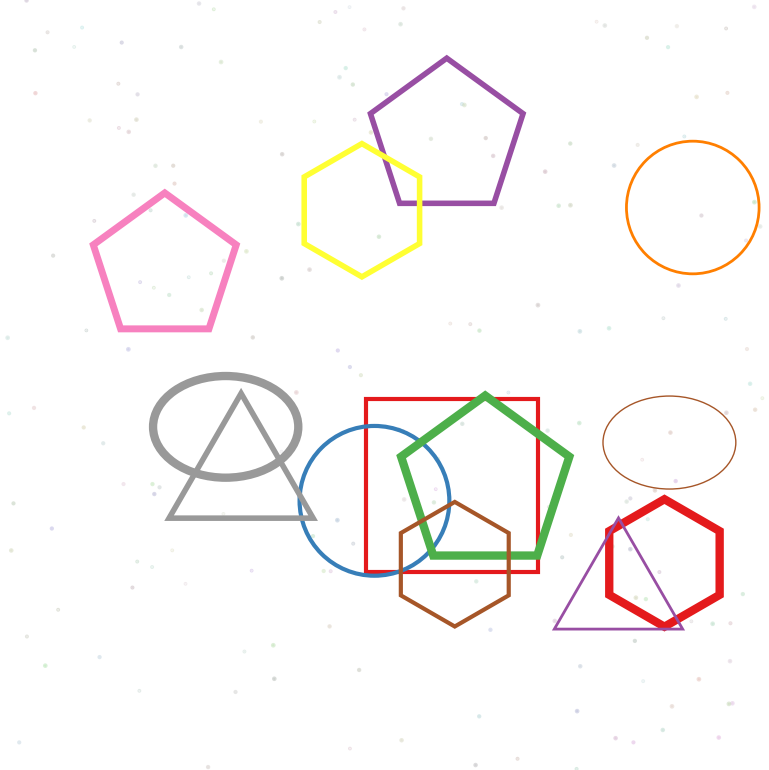[{"shape": "hexagon", "thickness": 3, "radius": 0.41, "center": [0.863, 0.269]}, {"shape": "square", "thickness": 1.5, "radius": 0.56, "center": [0.587, 0.369]}, {"shape": "circle", "thickness": 1.5, "radius": 0.49, "center": [0.486, 0.35]}, {"shape": "pentagon", "thickness": 3, "radius": 0.57, "center": [0.63, 0.371]}, {"shape": "pentagon", "thickness": 2, "radius": 0.52, "center": [0.58, 0.82]}, {"shape": "triangle", "thickness": 1, "radius": 0.48, "center": [0.803, 0.231]}, {"shape": "circle", "thickness": 1, "radius": 0.43, "center": [0.9, 0.731]}, {"shape": "hexagon", "thickness": 2, "radius": 0.43, "center": [0.47, 0.727]}, {"shape": "hexagon", "thickness": 1.5, "radius": 0.4, "center": [0.591, 0.267]}, {"shape": "oval", "thickness": 0.5, "radius": 0.43, "center": [0.869, 0.425]}, {"shape": "pentagon", "thickness": 2.5, "radius": 0.49, "center": [0.214, 0.652]}, {"shape": "triangle", "thickness": 2, "radius": 0.54, "center": [0.313, 0.381]}, {"shape": "oval", "thickness": 3, "radius": 0.47, "center": [0.293, 0.446]}]